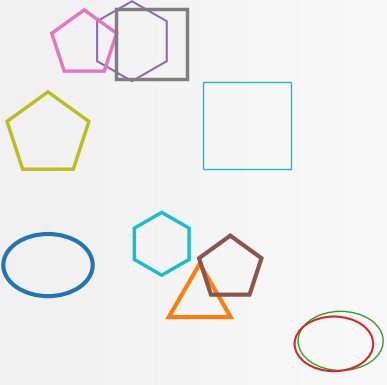[{"shape": "oval", "thickness": 3, "radius": 0.58, "center": [0.124, 0.312]}, {"shape": "triangle", "thickness": 3, "radius": 0.46, "center": [0.515, 0.223]}, {"shape": "oval", "thickness": 1, "radius": 0.55, "center": [0.879, 0.115]}, {"shape": "oval", "thickness": 1.5, "radius": 0.51, "center": [0.862, 0.107]}, {"shape": "hexagon", "thickness": 1.5, "radius": 0.52, "center": [0.34, 0.893]}, {"shape": "pentagon", "thickness": 3, "radius": 0.42, "center": [0.594, 0.303]}, {"shape": "pentagon", "thickness": 2.5, "radius": 0.44, "center": [0.217, 0.886]}, {"shape": "square", "thickness": 2.5, "radius": 0.46, "center": [0.391, 0.885]}, {"shape": "pentagon", "thickness": 2.5, "radius": 0.56, "center": [0.124, 0.65]}, {"shape": "square", "thickness": 1, "radius": 0.57, "center": [0.637, 0.675]}, {"shape": "hexagon", "thickness": 2.5, "radius": 0.41, "center": [0.417, 0.367]}]